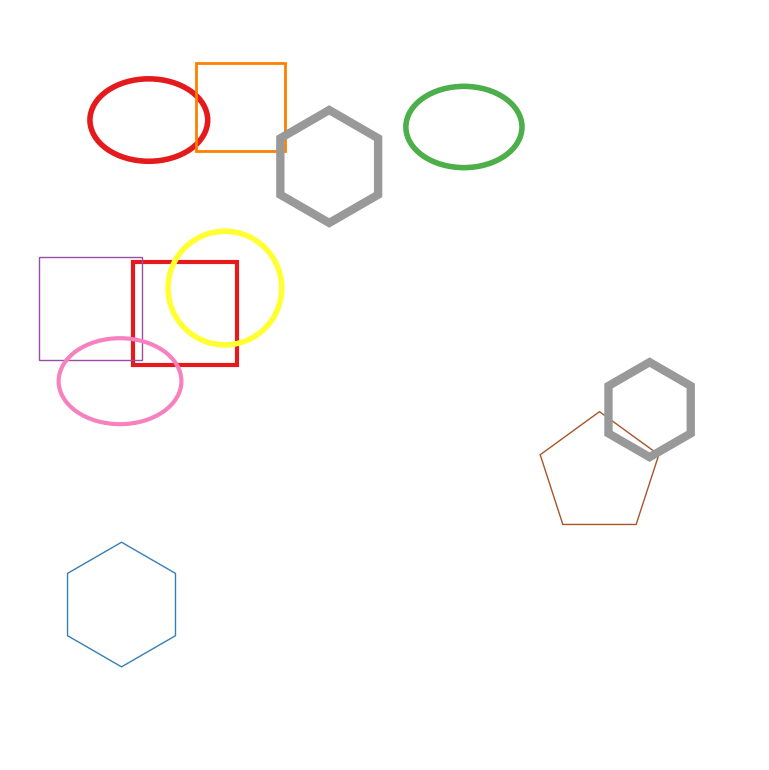[{"shape": "oval", "thickness": 2, "radius": 0.38, "center": [0.193, 0.844]}, {"shape": "square", "thickness": 1.5, "radius": 0.34, "center": [0.24, 0.593]}, {"shape": "hexagon", "thickness": 0.5, "radius": 0.4, "center": [0.158, 0.215]}, {"shape": "oval", "thickness": 2, "radius": 0.38, "center": [0.603, 0.835]}, {"shape": "square", "thickness": 0.5, "radius": 0.33, "center": [0.118, 0.6]}, {"shape": "square", "thickness": 1, "radius": 0.29, "center": [0.312, 0.861]}, {"shape": "circle", "thickness": 2, "radius": 0.37, "center": [0.292, 0.626]}, {"shape": "pentagon", "thickness": 0.5, "radius": 0.4, "center": [0.779, 0.384]}, {"shape": "oval", "thickness": 1.5, "radius": 0.4, "center": [0.156, 0.505]}, {"shape": "hexagon", "thickness": 3, "radius": 0.37, "center": [0.428, 0.784]}, {"shape": "hexagon", "thickness": 3, "radius": 0.31, "center": [0.844, 0.468]}]